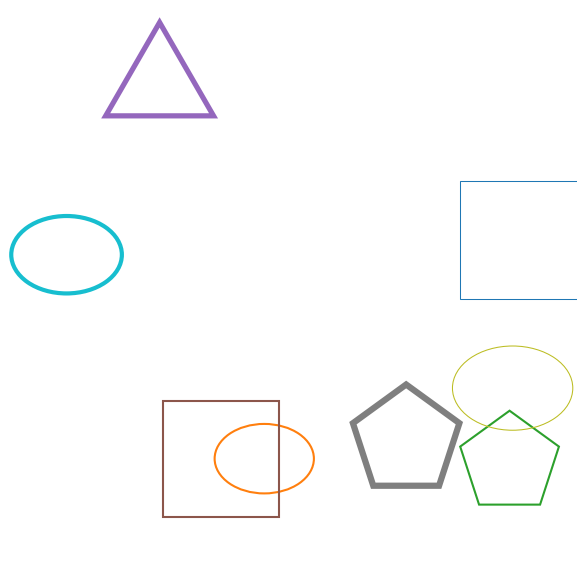[{"shape": "square", "thickness": 0.5, "radius": 0.51, "center": [0.898, 0.583]}, {"shape": "oval", "thickness": 1, "radius": 0.43, "center": [0.458, 0.205]}, {"shape": "pentagon", "thickness": 1, "radius": 0.45, "center": [0.882, 0.198]}, {"shape": "triangle", "thickness": 2.5, "radius": 0.54, "center": [0.276, 0.852]}, {"shape": "square", "thickness": 1, "radius": 0.5, "center": [0.383, 0.204]}, {"shape": "pentagon", "thickness": 3, "radius": 0.48, "center": [0.703, 0.236]}, {"shape": "oval", "thickness": 0.5, "radius": 0.52, "center": [0.888, 0.327]}, {"shape": "oval", "thickness": 2, "radius": 0.48, "center": [0.115, 0.558]}]